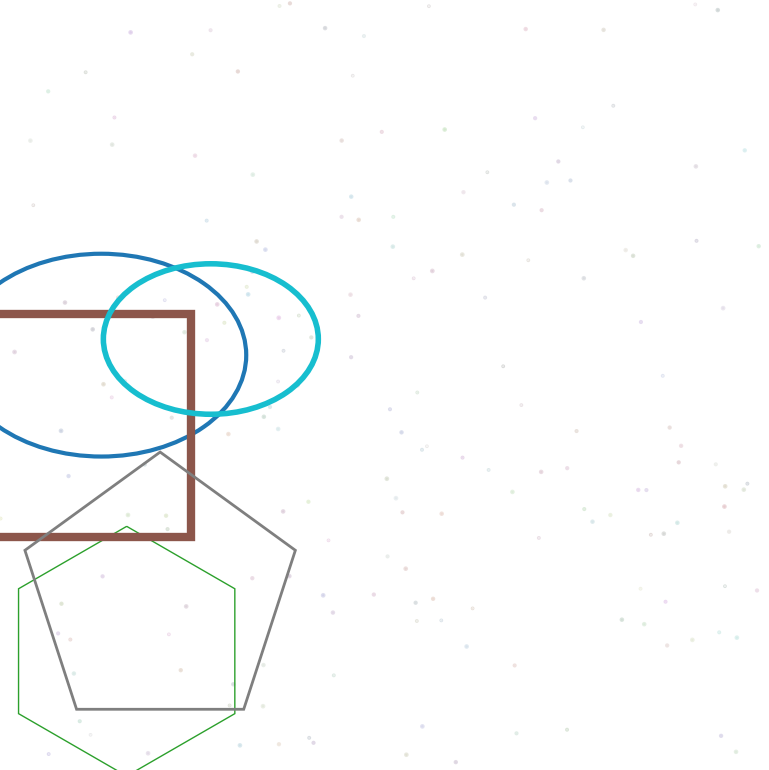[{"shape": "oval", "thickness": 1.5, "radius": 0.94, "center": [0.132, 0.539]}, {"shape": "hexagon", "thickness": 0.5, "radius": 0.81, "center": [0.165, 0.154]}, {"shape": "square", "thickness": 3, "radius": 0.72, "center": [0.104, 0.448]}, {"shape": "pentagon", "thickness": 1, "radius": 0.92, "center": [0.208, 0.228]}, {"shape": "oval", "thickness": 2, "radius": 0.7, "center": [0.274, 0.56]}]